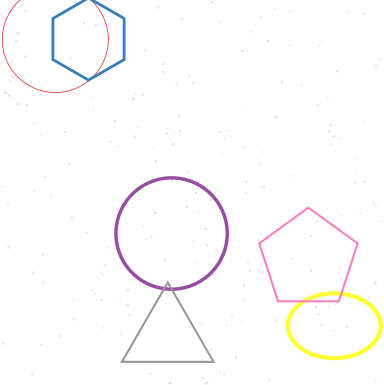[{"shape": "circle", "thickness": 0.5, "radius": 0.69, "center": [0.144, 0.897]}, {"shape": "hexagon", "thickness": 2, "radius": 0.53, "center": [0.23, 0.899]}, {"shape": "circle", "thickness": 2.5, "radius": 0.72, "center": [0.446, 0.393]}, {"shape": "oval", "thickness": 3, "radius": 0.6, "center": [0.868, 0.154]}, {"shape": "pentagon", "thickness": 1.5, "radius": 0.67, "center": [0.801, 0.326]}, {"shape": "triangle", "thickness": 1.5, "radius": 0.69, "center": [0.436, 0.129]}]